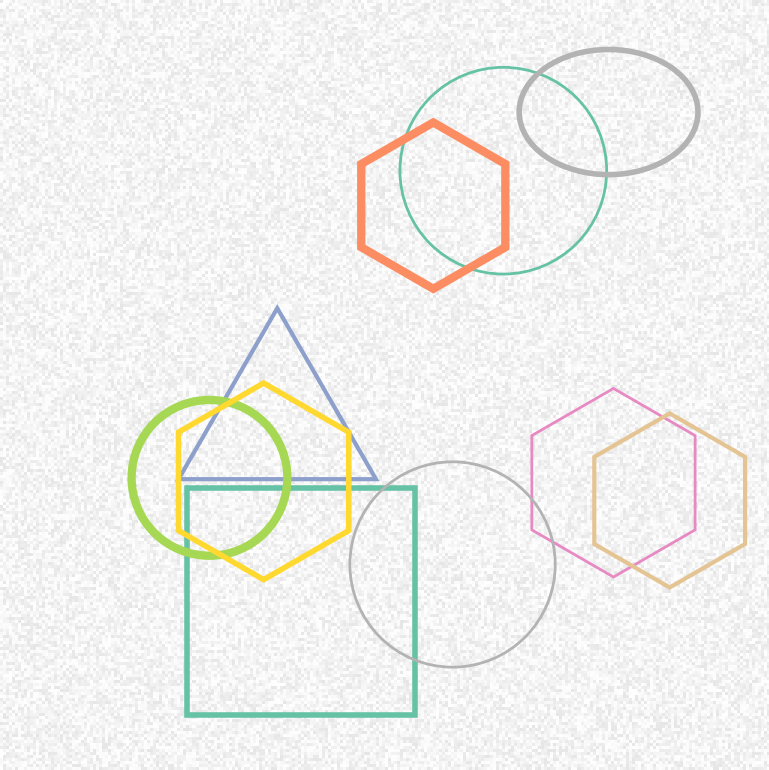[{"shape": "circle", "thickness": 1, "radius": 0.67, "center": [0.654, 0.778]}, {"shape": "square", "thickness": 2, "radius": 0.74, "center": [0.391, 0.219]}, {"shape": "hexagon", "thickness": 3, "radius": 0.54, "center": [0.563, 0.733]}, {"shape": "triangle", "thickness": 1.5, "radius": 0.74, "center": [0.36, 0.452]}, {"shape": "hexagon", "thickness": 1, "radius": 0.61, "center": [0.797, 0.373]}, {"shape": "circle", "thickness": 3, "radius": 0.51, "center": [0.272, 0.379]}, {"shape": "hexagon", "thickness": 2, "radius": 0.64, "center": [0.342, 0.375]}, {"shape": "hexagon", "thickness": 1.5, "radius": 0.57, "center": [0.87, 0.35]}, {"shape": "circle", "thickness": 1, "radius": 0.67, "center": [0.588, 0.267]}, {"shape": "oval", "thickness": 2, "radius": 0.58, "center": [0.79, 0.854]}]